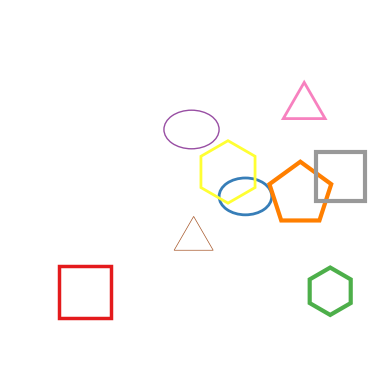[{"shape": "square", "thickness": 2.5, "radius": 0.34, "center": [0.221, 0.241]}, {"shape": "oval", "thickness": 2, "radius": 0.34, "center": [0.637, 0.49]}, {"shape": "hexagon", "thickness": 3, "radius": 0.31, "center": [0.858, 0.244]}, {"shape": "oval", "thickness": 1, "radius": 0.36, "center": [0.497, 0.664]}, {"shape": "pentagon", "thickness": 3, "radius": 0.42, "center": [0.78, 0.496]}, {"shape": "hexagon", "thickness": 2, "radius": 0.41, "center": [0.592, 0.553]}, {"shape": "triangle", "thickness": 0.5, "radius": 0.29, "center": [0.503, 0.379]}, {"shape": "triangle", "thickness": 2, "radius": 0.31, "center": [0.79, 0.723]}, {"shape": "square", "thickness": 3, "radius": 0.32, "center": [0.885, 0.541]}]